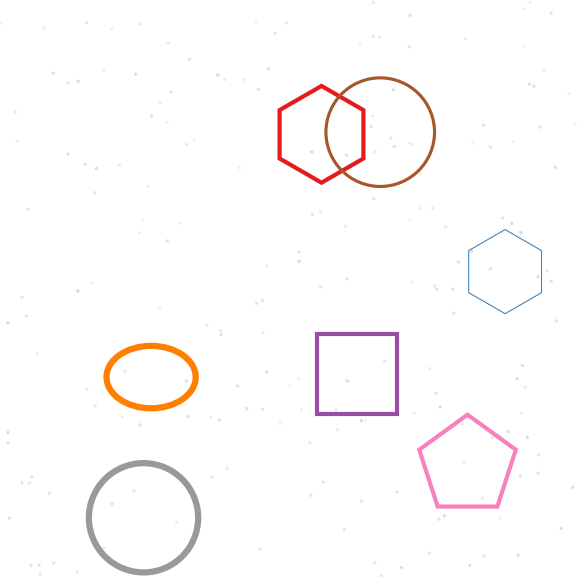[{"shape": "hexagon", "thickness": 2, "radius": 0.42, "center": [0.557, 0.767]}, {"shape": "hexagon", "thickness": 0.5, "radius": 0.36, "center": [0.875, 0.529]}, {"shape": "square", "thickness": 2, "radius": 0.35, "center": [0.618, 0.352]}, {"shape": "oval", "thickness": 3, "radius": 0.39, "center": [0.262, 0.346]}, {"shape": "circle", "thickness": 1.5, "radius": 0.47, "center": [0.658, 0.77]}, {"shape": "pentagon", "thickness": 2, "radius": 0.44, "center": [0.81, 0.193]}, {"shape": "circle", "thickness": 3, "radius": 0.47, "center": [0.249, 0.103]}]